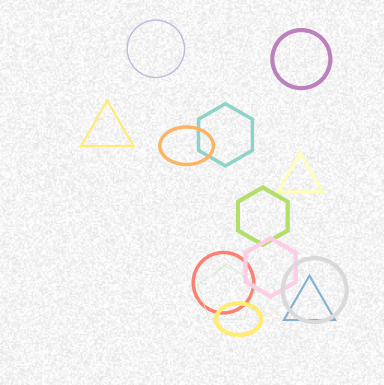[{"shape": "hexagon", "thickness": 2.5, "radius": 0.4, "center": [0.586, 0.65]}, {"shape": "triangle", "thickness": 2, "radius": 0.33, "center": [0.78, 0.535]}, {"shape": "circle", "thickness": 1, "radius": 0.37, "center": [0.405, 0.873]}, {"shape": "circle", "thickness": 2.5, "radius": 0.39, "center": [0.58, 0.266]}, {"shape": "triangle", "thickness": 1.5, "radius": 0.38, "center": [0.804, 0.207]}, {"shape": "oval", "thickness": 2.5, "radius": 0.35, "center": [0.485, 0.621]}, {"shape": "hexagon", "thickness": 3, "radius": 0.37, "center": [0.683, 0.439]}, {"shape": "hexagon", "thickness": 3, "radius": 0.38, "center": [0.703, 0.306]}, {"shape": "circle", "thickness": 3, "radius": 0.42, "center": [0.817, 0.246]}, {"shape": "circle", "thickness": 3, "radius": 0.38, "center": [0.783, 0.846]}, {"shape": "pentagon", "thickness": 0.5, "radius": 0.4, "center": [0.589, 0.235]}, {"shape": "triangle", "thickness": 1.5, "radius": 0.39, "center": [0.279, 0.66]}, {"shape": "oval", "thickness": 3, "radius": 0.29, "center": [0.62, 0.171]}]